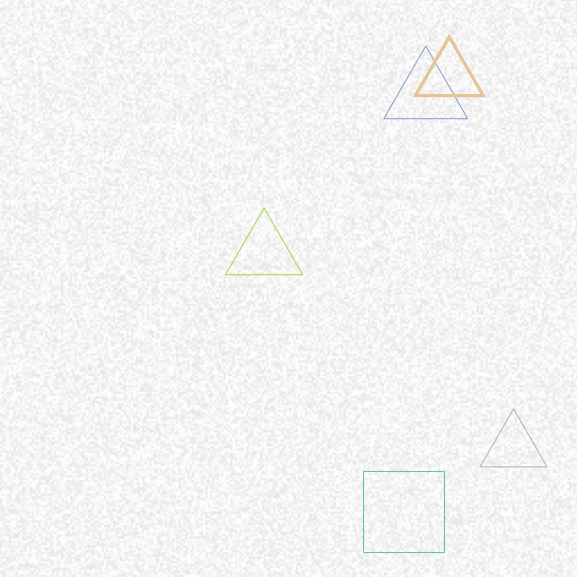[{"shape": "square", "thickness": 0.5, "radius": 0.35, "center": [0.699, 0.114]}, {"shape": "triangle", "thickness": 0.5, "radius": 0.42, "center": [0.737, 0.836]}, {"shape": "triangle", "thickness": 0.5, "radius": 0.39, "center": [0.457, 0.562]}, {"shape": "triangle", "thickness": 1.5, "radius": 0.34, "center": [0.778, 0.867]}, {"shape": "triangle", "thickness": 0.5, "radius": 0.34, "center": [0.889, 0.224]}]